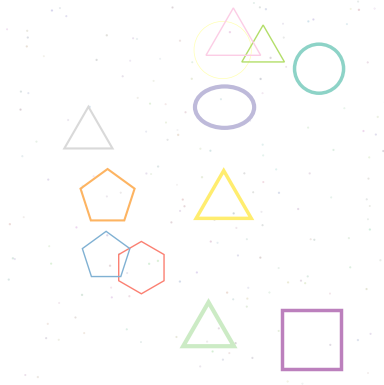[{"shape": "circle", "thickness": 2.5, "radius": 0.32, "center": [0.829, 0.822]}, {"shape": "circle", "thickness": 0.5, "radius": 0.37, "center": [0.578, 0.87]}, {"shape": "oval", "thickness": 3, "radius": 0.38, "center": [0.583, 0.722]}, {"shape": "hexagon", "thickness": 1, "radius": 0.34, "center": [0.367, 0.305]}, {"shape": "pentagon", "thickness": 1, "radius": 0.32, "center": [0.276, 0.334]}, {"shape": "pentagon", "thickness": 1.5, "radius": 0.37, "center": [0.279, 0.487]}, {"shape": "triangle", "thickness": 1, "radius": 0.32, "center": [0.683, 0.871]}, {"shape": "triangle", "thickness": 1, "radius": 0.41, "center": [0.606, 0.897]}, {"shape": "triangle", "thickness": 1.5, "radius": 0.36, "center": [0.23, 0.651]}, {"shape": "square", "thickness": 2.5, "radius": 0.38, "center": [0.808, 0.118]}, {"shape": "triangle", "thickness": 3, "radius": 0.38, "center": [0.542, 0.139]}, {"shape": "triangle", "thickness": 2.5, "radius": 0.41, "center": [0.581, 0.474]}]